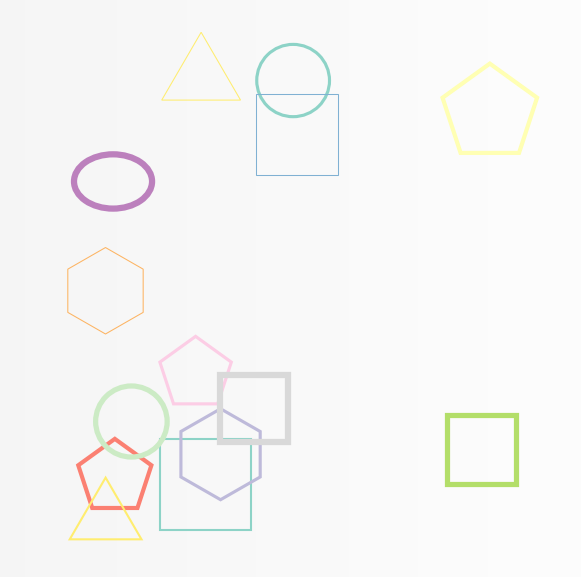[{"shape": "circle", "thickness": 1.5, "radius": 0.31, "center": [0.504, 0.86]}, {"shape": "square", "thickness": 1, "radius": 0.39, "center": [0.353, 0.16]}, {"shape": "pentagon", "thickness": 2, "radius": 0.43, "center": [0.843, 0.804]}, {"shape": "hexagon", "thickness": 1.5, "radius": 0.39, "center": [0.379, 0.213]}, {"shape": "pentagon", "thickness": 2, "radius": 0.33, "center": [0.198, 0.173]}, {"shape": "square", "thickness": 0.5, "radius": 0.35, "center": [0.511, 0.766]}, {"shape": "hexagon", "thickness": 0.5, "radius": 0.37, "center": [0.181, 0.496]}, {"shape": "square", "thickness": 2.5, "radius": 0.3, "center": [0.828, 0.221]}, {"shape": "pentagon", "thickness": 1.5, "radius": 0.32, "center": [0.337, 0.352]}, {"shape": "square", "thickness": 3, "radius": 0.29, "center": [0.437, 0.292]}, {"shape": "oval", "thickness": 3, "radius": 0.34, "center": [0.194, 0.685]}, {"shape": "circle", "thickness": 2.5, "radius": 0.31, "center": [0.226, 0.269]}, {"shape": "triangle", "thickness": 1, "radius": 0.36, "center": [0.182, 0.101]}, {"shape": "triangle", "thickness": 0.5, "radius": 0.39, "center": [0.346, 0.865]}]